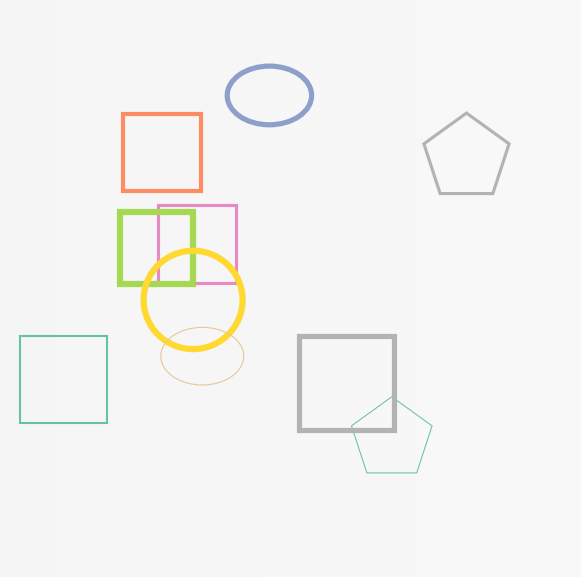[{"shape": "pentagon", "thickness": 0.5, "radius": 0.36, "center": [0.674, 0.239]}, {"shape": "square", "thickness": 1, "radius": 0.37, "center": [0.109, 0.342]}, {"shape": "square", "thickness": 2, "radius": 0.33, "center": [0.279, 0.735]}, {"shape": "oval", "thickness": 2.5, "radius": 0.36, "center": [0.463, 0.834]}, {"shape": "square", "thickness": 1.5, "radius": 0.34, "center": [0.34, 0.577]}, {"shape": "square", "thickness": 3, "radius": 0.31, "center": [0.269, 0.57]}, {"shape": "circle", "thickness": 3, "radius": 0.43, "center": [0.332, 0.48]}, {"shape": "oval", "thickness": 0.5, "radius": 0.36, "center": [0.348, 0.382]}, {"shape": "pentagon", "thickness": 1.5, "radius": 0.39, "center": [0.803, 0.726]}, {"shape": "square", "thickness": 2.5, "radius": 0.41, "center": [0.596, 0.337]}]